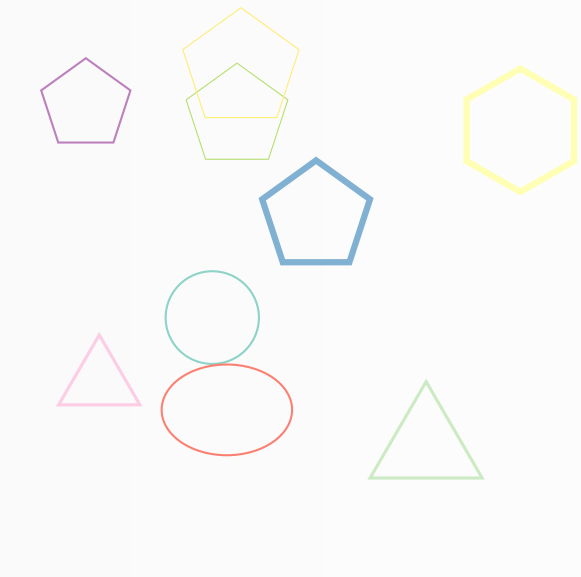[{"shape": "circle", "thickness": 1, "radius": 0.4, "center": [0.365, 0.449]}, {"shape": "hexagon", "thickness": 3, "radius": 0.53, "center": [0.895, 0.774]}, {"shape": "oval", "thickness": 1, "radius": 0.56, "center": [0.39, 0.289]}, {"shape": "pentagon", "thickness": 3, "radius": 0.49, "center": [0.544, 0.624]}, {"shape": "pentagon", "thickness": 0.5, "radius": 0.46, "center": [0.408, 0.798]}, {"shape": "triangle", "thickness": 1.5, "radius": 0.4, "center": [0.171, 0.338]}, {"shape": "pentagon", "thickness": 1, "radius": 0.4, "center": [0.148, 0.818]}, {"shape": "triangle", "thickness": 1.5, "radius": 0.56, "center": [0.733, 0.227]}, {"shape": "pentagon", "thickness": 0.5, "radius": 0.53, "center": [0.415, 0.881]}]